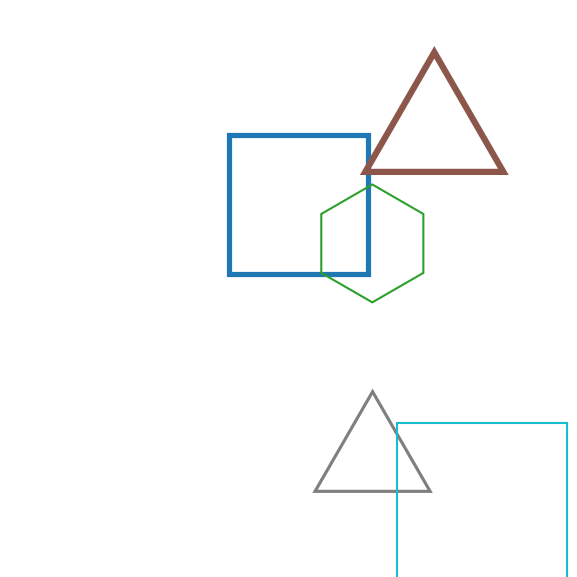[{"shape": "square", "thickness": 2.5, "radius": 0.6, "center": [0.517, 0.644]}, {"shape": "hexagon", "thickness": 1, "radius": 0.51, "center": [0.645, 0.578]}, {"shape": "triangle", "thickness": 3, "radius": 0.69, "center": [0.752, 0.771]}, {"shape": "triangle", "thickness": 1.5, "radius": 0.58, "center": [0.645, 0.206]}, {"shape": "square", "thickness": 1, "radius": 0.74, "center": [0.835, 0.12]}]